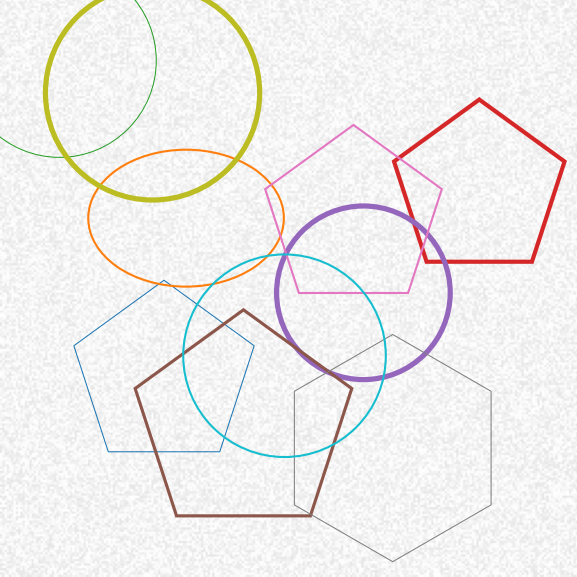[{"shape": "pentagon", "thickness": 0.5, "radius": 0.82, "center": [0.284, 0.35]}, {"shape": "oval", "thickness": 1, "radius": 0.85, "center": [0.322, 0.621]}, {"shape": "circle", "thickness": 0.5, "radius": 0.84, "center": [0.103, 0.894]}, {"shape": "pentagon", "thickness": 2, "radius": 0.78, "center": [0.83, 0.672]}, {"shape": "circle", "thickness": 2.5, "radius": 0.75, "center": [0.629, 0.492]}, {"shape": "pentagon", "thickness": 1.5, "radius": 0.99, "center": [0.422, 0.265]}, {"shape": "pentagon", "thickness": 1, "radius": 0.8, "center": [0.612, 0.622]}, {"shape": "hexagon", "thickness": 0.5, "radius": 0.98, "center": [0.68, 0.223]}, {"shape": "circle", "thickness": 2.5, "radius": 0.93, "center": [0.264, 0.838]}, {"shape": "circle", "thickness": 1, "radius": 0.88, "center": [0.493, 0.383]}]